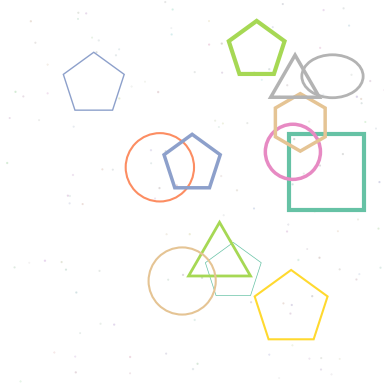[{"shape": "square", "thickness": 3, "radius": 0.49, "center": [0.848, 0.553]}, {"shape": "pentagon", "thickness": 0.5, "radius": 0.38, "center": [0.606, 0.294]}, {"shape": "circle", "thickness": 1.5, "radius": 0.44, "center": [0.415, 0.565]}, {"shape": "pentagon", "thickness": 2.5, "radius": 0.38, "center": [0.499, 0.574]}, {"shape": "pentagon", "thickness": 1, "radius": 0.42, "center": [0.244, 0.781]}, {"shape": "circle", "thickness": 2.5, "radius": 0.36, "center": [0.761, 0.606]}, {"shape": "pentagon", "thickness": 3, "radius": 0.38, "center": [0.667, 0.87]}, {"shape": "triangle", "thickness": 2, "radius": 0.46, "center": [0.57, 0.33]}, {"shape": "pentagon", "thickness": 1.5, "radius": 0.5, "center": [0.756, 0.199]}, {"shape": "circle", "thickness": 1.5, "radius": 0.44, "center": [0.473, 0.27]}, {"shape": "hexagon", "thickness": 2.5, "radius": 0.37, "center": [0.78, 0.682]}, {"shape": "oval", "thickness": 2, "radius": 0.4, "center": [0.864, 0.802]}, {"shape": "triangle", "thickness": 2.5, "radius": 0.36, "center": [0.766, 0.784]}]